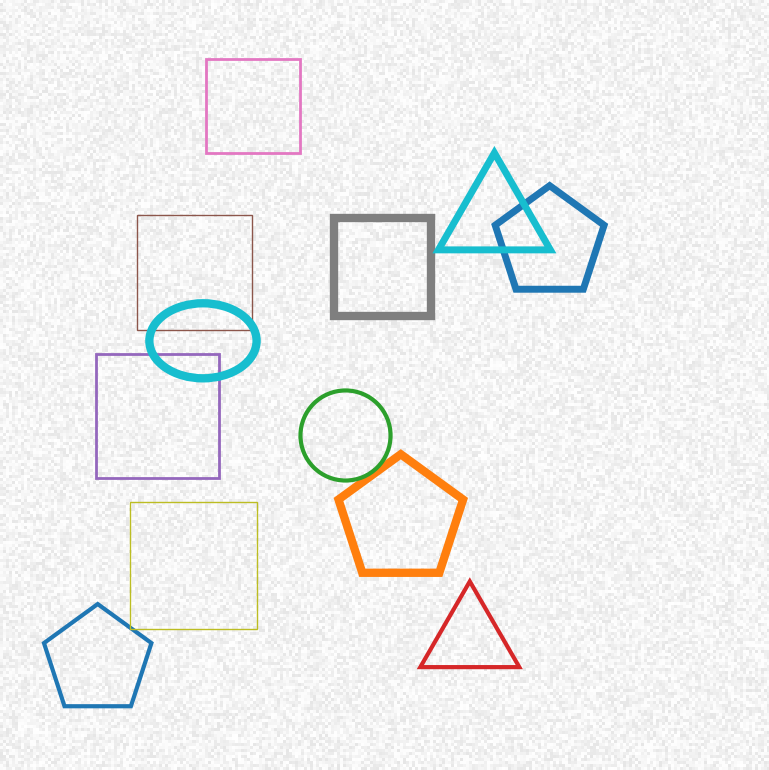[{"shape": "pentagon", "thickness": 1.5, "radius": 0.37, "center": [0.127, 0.142]}, {"shape": "pentagon", "thickness": 2.5, "radius": 0.37, "center": [0.714, 0.685]}, {"shape": "pentagon", "thickness": 3, "radius": 0.43, "center": [0.521, 0.325]}, {"shape": "circle", "thickness": 1.5, "radius": 0.29, "center": [0.449, 0.434]}, {"shape": "triangle", "thickness": 1.5, "radius": 0.37, "center": [0.61, 0.171]}, {"shape": "square", "thickness": 1, "radius": 0.4, "center": [0.204, 0.46]}, {"shape": "square", "thickness": 0.5, "radius": 0.38, "center": [0.253, 0.646]}, {"shape": "square", "thickness": 1, "radius": 0.3, "center": [0.329, 0.862]}, {"shape": "square", "thickness": 3, "radius": 0.32, "center": [0.497, 0.653]}, {"shape": "square", "thickness": 0.5, "radius": 0.41, "center": [0.251, 0.265]}, {"shape": "oval", "thickness": 3, "radius": 0.35, "center": [0.264, 0.557]}, {"shape": "triangle", "thickness": 2.5, "radius": 0.42, "center": [0.642, 0.717]}]